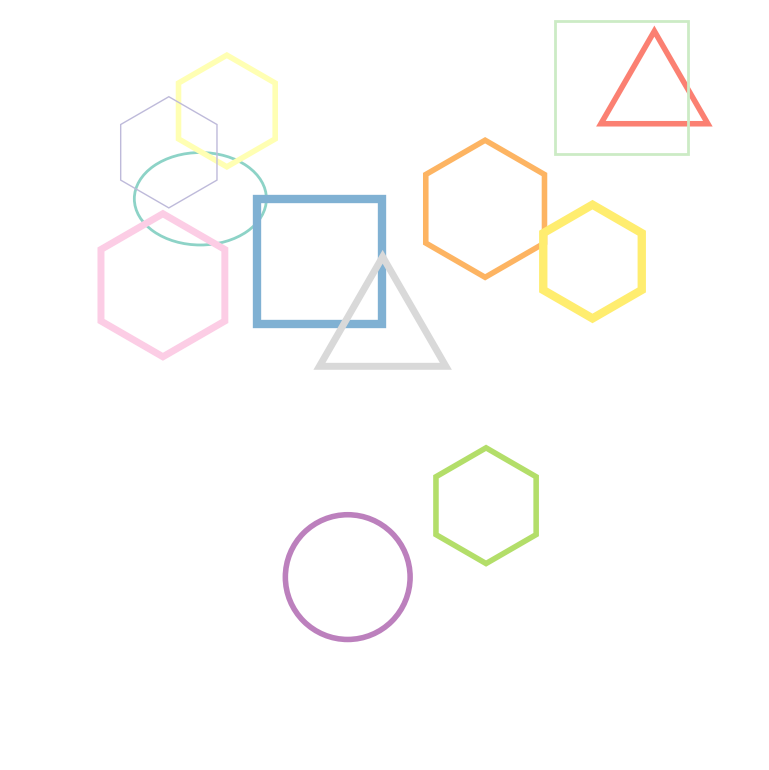[{"shape": "oval", "thickness": 1, "radius": 0.43, "center": [0.26, 0.742]}, {"shape": "hexagon", "thickness": 2, "radius": 0.36, "center": [0.295, 0.856]}, {"shape": "hexagon", "thickness": 0.5, "radius": 0.36, "center": [0.219, 0.802]}, {"shape": "triangle", "thickness": 2, "radius": 0.4, "center": [0.85, 0.879]}, {"shape": "square", "thickness": 3, "radius": 0.41, "center": [0.415, 0.66]}, {"shape": "hexagon", "thickness": 2, "radius": 0.45, "center": [0.63, 0.729]}, {"shape": "hexagon", "thickness": 2, "radius": 0.38, "center": [0.631, 0.343]}, {"shape": "hexagon", "thickness": 2.5, "radius": 0.46, "center": [0.212, 0.63]}, {"shape": "triangle", "thickness": 2.5, "radius": 0.47, "center": [0.497, 0.572]}, {"shape": "circle", "thickness": 2, "radius": 0.41, "center": [0.452, 0.251]}, {"shape": "square", "thickness": 1, "radius": 0.43, "center": [0.807, 0.886]}, {"shape": "hexagon", "thickness": 3, "radius": 0.37, "center": [0.769, 0.66]}]